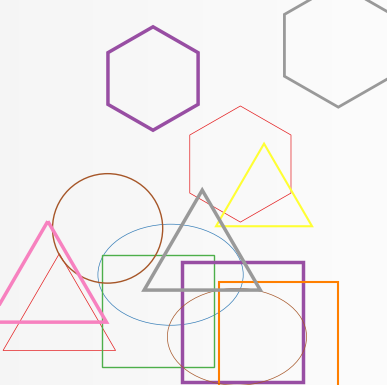[{"shape": "triangle", "thickness": 0.5, "radius": 0.84, "center": [0.153, 0.173]}, {"shape": "hexagon", "thickness": 0.5, "radius": 0.75, "center": [0.62, 0.574]}, {"shape": "oval", "thickness": 0.5, "radius": 0.94, "center": [0.44, 0.286]}, {"shape": "square", "thickness": 1, "radius": 0.72, "center": [0.409, 0.192]}, {"shape": "hexagon", "thickness": 2.5, "radius": 0.67, "center": [0.395, 0.796]}, {"shape": "square", "thickness": 2.5, "radius": 0.78, "center": [0.626, 0.165]}, {"shape": "square", "thickness": 1.5, "radius": 0.77, "center": [0.72, 0.114]}, {"shape": "triangle", "thickness": 1.5, "radius": 0.72, "center": [0.681, 0.484]}, {"shape": "oval", "thickness": 0.5, "radius": 0.9, "center": [0.612, 0.125]}, {"shape": "circle", "thickness": 1, "radius": 0.71, "center": [0.278, 0.407]}, {"shape": "triangle", "thickness": 2.5, "radius": 0.87, "center": [0.123, 0.251]}, {"shape": "hexagon", "thickness": 2, "radius": 0.8, "center": [0.873, 0.882]}, {"shape": "triangle", "thickness": 2.5, "radius": 0.87, "center": [0.522, 0.333]}]